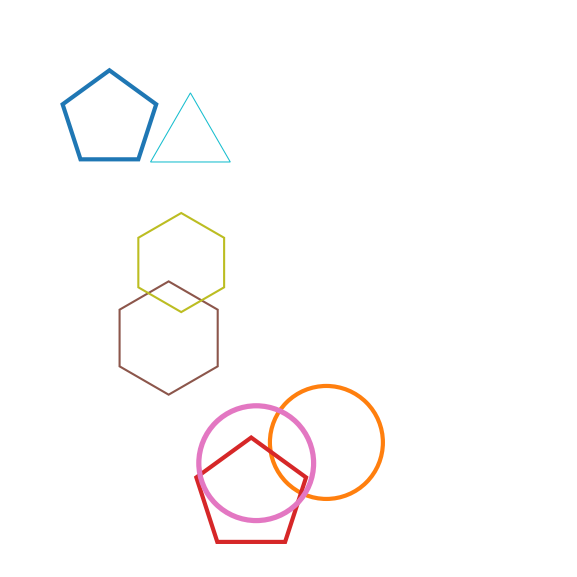[{"shape": "pentagon", "thickness": 2, "radius": 0.43, "center": [0.189, 0.792]}, {"shape": "circle", "thickness": 2, "radius": 0.49, "center": [0.565, 0.233]}, {"shape": "pentagon", "thickness": 2, "radius": 0.5, "center": [0.435, 0.142]}, {"shape": "hexagon", "thickness": 1, "radius": 0.49, "center": [0.292, 0.414]}, {"shape": "circle", "thickness": 2.5, "radius": 0.5, "center": [0.444, 0.197]}, {"shape": "hexagon", "thickness": 1, "radius": 0.43, "center": [0.314, 0.544]}, {"shape": "triangle", "thickness": 0.5, "radius": 0.4, "center": [0.33, 0.759]}]